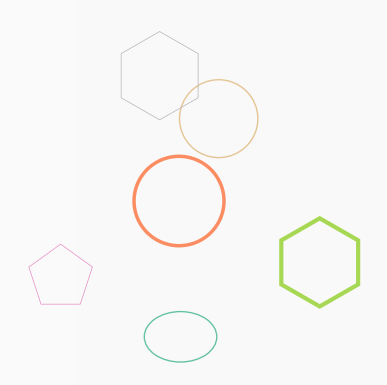[{"shape": "oval", "thickness": 1, "radius": 0.47, "center": [0.466, 0.125]}, {"shape": "circle", "thickness": 2.5, "radius": 0.58, "center": [0.462, 0.478]}, {"shape": "pentagon", "thickness": 0.5, "radius": 0.43, "center": [0.156, 0.28]}, {"shape": "hexagon", "thickness": 3, "radius": 0.57, "center": [0.825, 0.318]}, {"shape": "circle", "thickness": 1, "radius": 0.51, "center": [0.564, 0.692]}, {"shape": "hexagon", "thickness": 0.5, "radius": 0.57, "center": [0.412, 0.803]}]